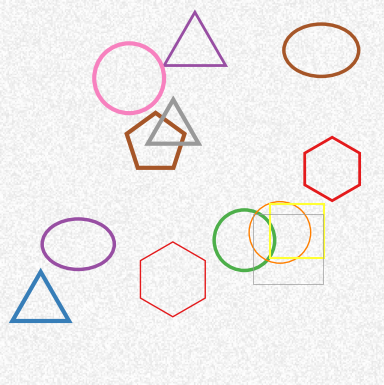[{"shape": "hexagon", "thickness": 1, "radius": 0.49, "center": [0.449, 0.274]}, {"shape": "hexagon", "thickness": 2, "radius": 0.41, "center": [0.863, 0.561]}, {"shape": "triangle", "thickness": 3, "radius": 0.43, "center": [0.106, 0.209]}, {"shape": "circle", "thickness": 2.5, "radius": 0.39, "center": [0.635, 0.376]}, {"shape": "triangle", "thickness": 2, "radius": 0.46, "center": [0.506, 0.876]}, {"shape": "oval", "thickness": 2.5, "radius": 0.47, "center": [0.203, 0.366]}, {"shape": "circle", "thickness": 1, "radius": 0.4, "center": [0.727, 0.396]}, {"shape": "square", "thickness": 1.5, "radius": 0.35, "center": [0.772, 0.399]}, {"shape": "oval", "thickness": 2.5, "radius": 0.49, "center": [0.834, 0.869]}, {"shape": "pentagon", "thickness": 3, "radius": 0.39, "center": [0.404, 0.628]}, {"shape": "circle", "thickness": 3, "radius": 0.45, "center": [0.335, 0.797]}, {"shape": "square", "thickness": 0.5, "radius": 0.46, "center": [0.749, 0.352]}, {"shape": "triangle", "thickness": 3, "radius": 0.38, "center": [0.45, 0.665]}]